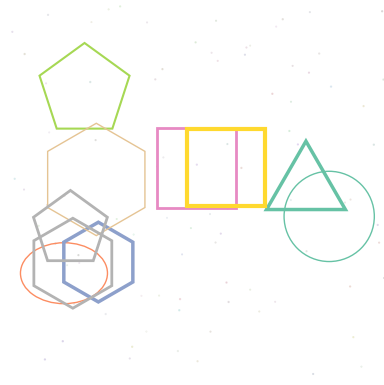[{"shape": "circle", "thickness": 1, "radius": 0.59, "center": [0.855, 0.438]}, {"shape": "triangle", "thickness": 2.5, "radius": 0.59, "center": [0.795, 0.515]}, {"shape": "oval", "thickness": 1, "radius": 0.57, "center": [0.166, 0.29]}, {"shape": "hexagon", "thickness": 2.5, "radius": 0.52, "center": [0.255, 0.319]}, {"shape": "square", "thickness": 2, "radius": 0.51, "center": [0.511, 0.564]}, {"shape": "pentagon", "thickness": 1.5, "radius": 0.61, "center": [0.22, 0.765]}, {"shape": "square", "thickness": 3, "radius": 0.5, "center": [0.588, 0.565]}, {"shape": "hexagon", "thickness": 1, "radius": 0.73, "center": [0.25, 0.534]}, {"shape": "hexagon", "thickness": 2, "radius": 0.58, "center": [0.189, 0.316]}, {"shape": "pentagon", "thickness": 2, "radius": 0.5, "center": [0.183, 0.404]}]